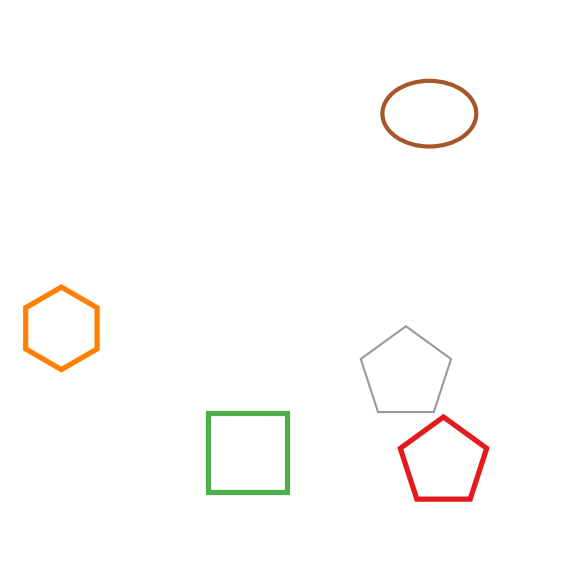[{"shape": "pentagon", "thickness": 2.5, "radius": 0.39, "center": [0.768, 0.198]}, {"shape": "square", "thickness": 2.5, "radius": 0.34, "center": [0.428, 0.215]}, {"shape": "hexagon", "thickness": 2.5, "radius": 0.36, "center": [0.106, 0.431]}, {"shape": "oval", "thickness": 2, "radius": 0.41, "center": [0.743, 0.802]}, {"shape": "pentagon", "thickness": 1, "radius": 0.41, "center": [0.703, 0.352]}]